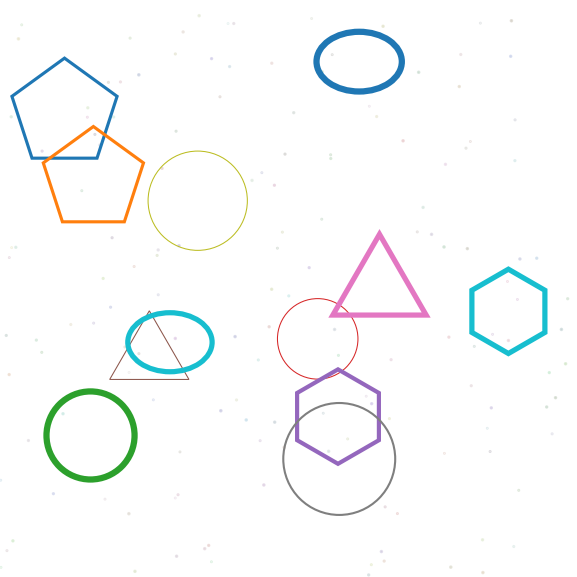[{"shape": "pentagon", "thickness": 1.5, "radius": 0.48, "center": [0.112, 0.803]}, {"shape": "oval", "thickness": 3, "radius": 0.37, "center": [0.622, 0.892]}, {"shape": "pentagon", "thickness": 1.5, "radius": 0.46, "center": [0.162, 0.689]}, {"shape": "circle", "thickness": 3, "radius": 0.38, "center": [0.157, 0.245]}, {"shape": "circle", "thickness": 0.5, "radius": 0.35, "center": [0.55, 0.412]}, {"shape": "hexagon", "thickness": 2, "radius": 0.41, "center": [0.585, 0.278]}, {"shape": "triangle", "thickness": 0.5, "radius": 0.4, "center": [0.259, 0.382]}, {"shape": "triangle", "thickness": 2.5, "radius": 0.47, "center": [0.657, 0.5]}, {"shape": "circle", "thickness": 1, "radius": 0.48, "center": [0.587, 0.204]}, {"shape": "circle", "thickness": 0.5, "radius": 0.43, "center": [0.342, 0.652]}, {"shape": "oval", "thickness": 2.5, "radius": 0.37, "center": [0.294, 0.407]}, {"shape": "hexagon", "thickness": 2.5, "radius": 0.36, "center": [0.88, 0.46]}]